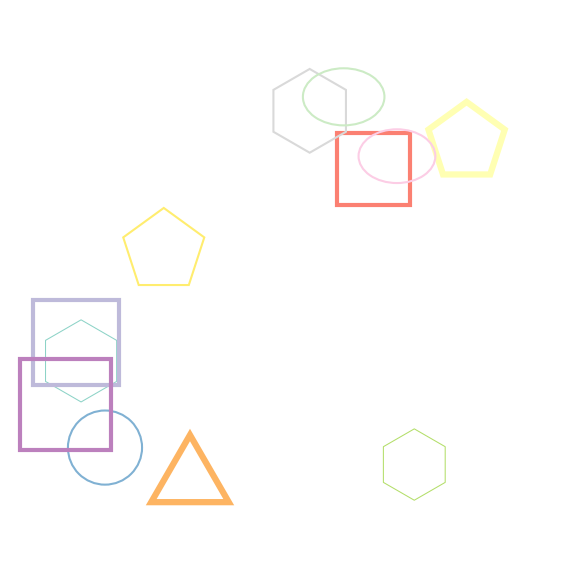[{"shape": "hexagon", "thickness": 0.5, "radius": 0.36, "center": [0.14, 0.374]}, {"shape": "pentagon", "thickness": 3, "radius": 0.35, "center": [0.808, 0.753]}, {"shape": "square", "thickness": 2, "radius": 0.37, "center": [0.132, 0.407]}, {"shape": "square", "thickness": 2, "radius": 0.31, "center": [0.646, 0.706]}, {"shape": "circle", "thickness": 1, "radius": 0.32, "center": [0.182, 0.224]}, {"shape": "triangle", "thickness": 3, "radius": 0.39, "center": [0.329, 0.168]}, {"shape": "hexagon", "thickness": 0.5, "radius": 0.31, "center": [0.717, 0.195]}, {"shape": "oval", "thickness": 1, "radius": 0.33, "center": [0.687, 0.729]}, {"shape": "hexagon", "thickness": 1, "radius": 0.36, "center": [0.536, 0.807]}, {"shape": "square", "thickness": 2, "radius": 0.39, "center": [0.114, 0.299]}, {"shape": "oval", "thickness": 1, "radius": 0.35, "center": [0.595, 0.831]}, {"shape": "pentagon", "thickness": 1, "radius": 0.37, "center": [0.284, 0.565]}]